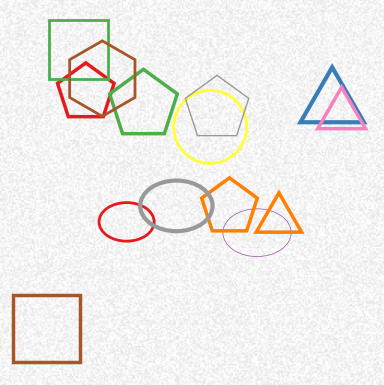[{"shape": "oval", "thickness": 2, "radius": 0.36, "center": [0.329, 0.424]}, {"shape": "pentagon", "thickness": 2.5, "radius": 0.39, "center": [0.223, 0.759]}, {"shape": "triangle", "thickness": 3, "radius": 0.48, "center": [0.863, 0.73]}, {"shape": "square", "thickness": 2, "radius": 0.39, "center": [0.204, 0.871]}, {"shape": "pentagon", "thickness": 2.5, "radius": 0.46, "center": [0.373, 0.728]}, {"shape": "oval", "thickness": 0.5, "radius": 0.44, "center": [0.668, 0.396]}, {"shape": "triangle", "thickness": 2.5, "radius": 0.34, "center": [0.724, 0.431]}, {"shape": "pentagon", "thickness": 2.5, "radius": 0.38, "center": [0.596, 0.462]}, {"shape": "circle", "thickness": 2, "radius": 0.47, "center": [0.546, 0.671]}, {"shape": "hexagon", "thickness": 2, "radius": 0.49, "center": [0.266, 0.796]}, {"shape": "square", "thickness": 2.5, "radius": 0.43, "center": [0.12, 0.147]}, {"shape": "triangle", "thickness": 2.5, "radius": 0.36, "center": [0.887, 0.702]}, {"shape": "oval", "thickness": 3, "radius": 0.47, "center": [0.458, 0.465]}, {"shape": "pentagon", "thickness": 1, "radius": 0.43, "center": [0.564, 0.718]}]